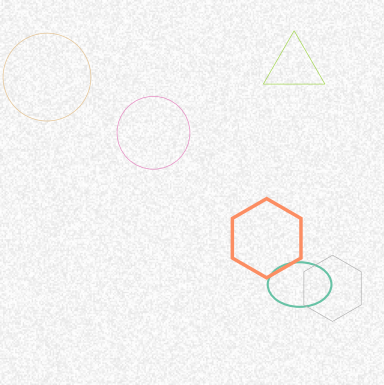[{"shape": "oval", "thickness": 1.5, "radius": 0.41, "center": [0.778, 0.261]}, {"shape": "hexagon", "thickness": 2.5, "radius": 0.51, "center": [0.693, 0.381]}, {"shape": "circle", "thickness": 0.5, "radius": 0.47, "center": [0.399, 0.655]}, {"shape": "triangle", "thickness": 0.5, "radius": 0.46, "center": [0.764, 0.828]}, {"shape": "circle", "thickness": 0.5, "radius": 0.57, "center": [0.122, 0.8]}, {"shape": "hexagon", "thickness": 0.5, "radius": 0.43, "center": [0.864, 0.251]}]